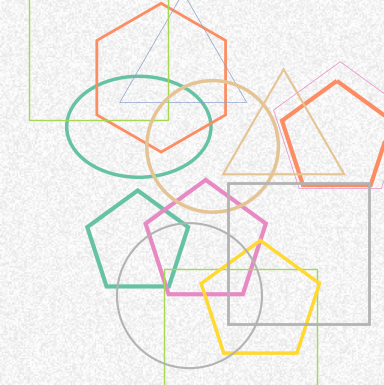[{"shape": "oval", "thickness": 2.5, "radius": 0.94, "center": [0.361, 0.671]}, {"shape": "pentagon", "thickness": 3, "radius": 0.69, "center": [0.358, 0.367]}, {"shape": "hexagon", "thickness": 2, "radius": 0.97, "center": [0.419, 0.798]}, {"shape": "pentagon", "thickness": 3, "radius": 0.75, "center": [0.875, 0.64]}, {"shape": "triangle", "thickness": 0.5, "radius": 0.95, "center": [0.476, 0.829]}, {"shape": "pentagon", "thickness": 3, "radius": 0.82, "center": [0.534, 0.369]}, {"shape": "pentagon", "thickness": 0.5, "radius": 0.91, "center": [0.884, 0.658]}, {"shape": "square", "thickness": 1, "radius": 0.99, "center": [0.625, 0.104]}, {"shape": "square", "thickness": 1, "radius": 0.9, "center": [0.256, 0.87]}, {"shape": "pentagon", "thickness": 2.5, "radius": 0.81, "center": [0.676, 0.214]}, {"shape": "triangle", "thickness": 1.5, "radius": 0.91, "center": [0.737, 0.638]}, {"shape": "circle", "thickness": 2.5, "radius": 0.85, "center": [0.552, 0.62]}, {"shape": "square", "thickness": 2, "radius": 0.92, "center": [0.776, 0.342]}, {"shape": "circle", "thickness": 1.5, "radius": 0.94, "center": [0.492, 0.232]}]